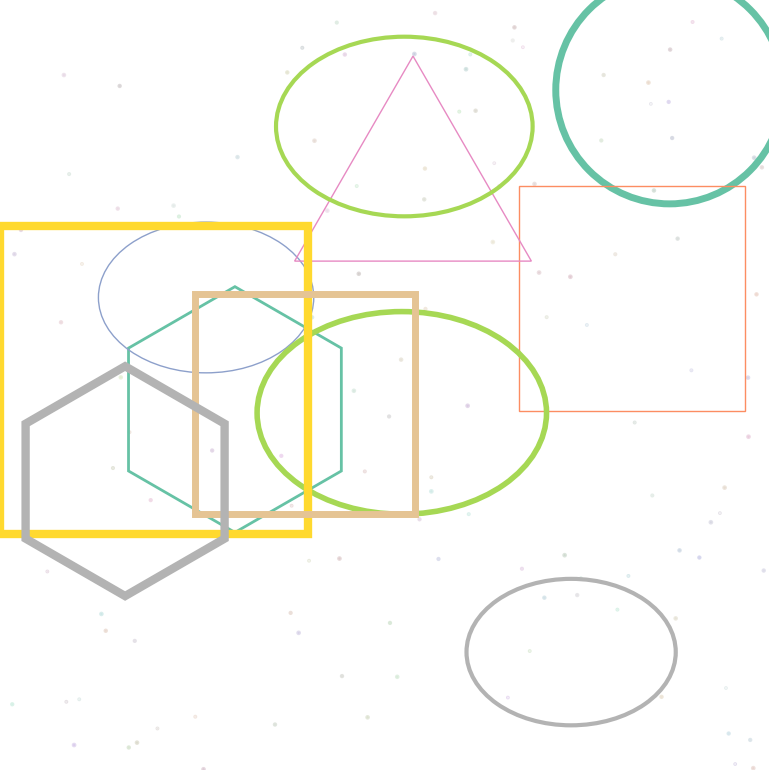[{"shape": "circle", "thickness": 2.5, "radius": 0.74, "center": [0.87, 0.883]}, {"shape": "hexagon", "thickness": 1, "radius": 0.8, "center": [0.305, 0.468]}, {"shape": "square", "thickness": 0.5, "radius": 0.73, "center": [0.821, 0.612]}, {"shape": "oval", "thickness": 0.5, "radius": 0.7, "center": [0.268, 0.614]}, {"shape": "triangle", "thickness": 0.5, "radius": 0.89, "center": [0.536, 0.75]}, {"shape": "oval", "thickness": 2, "radius": 0.94, "center": [0.522, 0.464]}, {"shape": "oval", "thickness": 1.5, "radius": 0.83, "center": [0.525, 0.836]}, {"shape": "square", "thickness": 3, "radius": 1.0, "center": [0.2, 0.506]}, {"shape": "square", "thickness": 2.5, "radius": 0.71, "center": [0.396, 0.475]}, {"shape": "oval", "thickness": 1.5, "radius": 0.68, "center": [0.742, 0.153]}, {"shape": "hexagon", "thickness": 3, "radius": 0.75, "center": [0.162, 0.375]}]